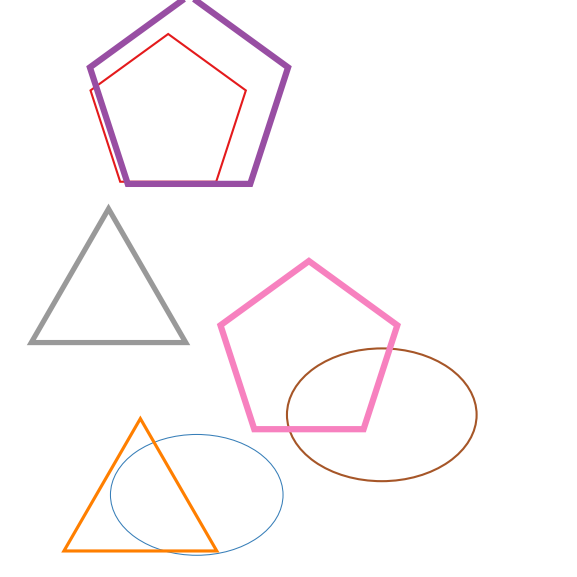[{"shape": "pentagon", "thickness": 1, "radius": 0.71, "center": [0.291, 0.799]}, {"shape": "oval", "thickness": 0.5, "radius": 0.75, "center": [0.341, 0.142]}, {"shape": "pentagon", "thickness": 3, "radius": 0.9, "center": [0.327, 0.827]}, {"shape": "triangle", "thickness": 1.5, "radius": 0.76, "center": [0.243, 0.121]}, {"shape": "oval", "thickness": 1, "radius": 0.82, "center": [0.661, 0.281]}, {"shape": "pentagon", "thickness": 3, "radius": 0.8, "center": [0.535, 0.386]}, {"shape": "triangle", "thickness": 2.5, "radius": 0.77, "center": [0.188, 0.483]}]